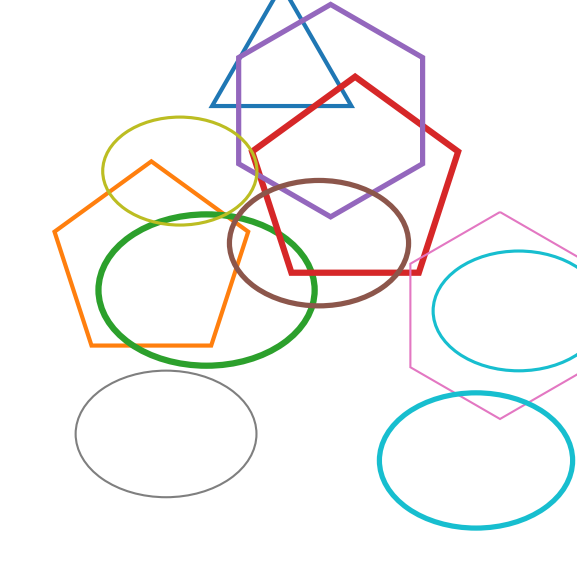[{"shape": "triangle", "thickness": 2, "radius": 0.7, "center": [0.488, 0.885]}, {"shape": "pentagon", "thickness": 2, "radius": 0.88, "center": [0.262, 0.543]}, {"shape": "oval", "thickness": 3, "radius": 0.94, "center": [0.358, 0.497]}, {"shape": "pentagon", "thickness": 3, "radius": 0.94, "center": [0.615, 0.679]}, {"shape": "hexagon", "thickness": 2.5, "radius": 0.92, "center": [0.573, 0.808]}, {"shape": "oval", "thickness": 2.5, "radius": 0.78, "center": [0.552, 0.578]}, {"shape": "hexagon", "thickness": 1, "radius": 0.9, "center": [0.866, 0.453]}, {"shape": "oval", "thickness": 1, "radius": 0.78, "center": [0.288, 0.248]}, {"shape": "oval", "thickness": 1.5, "radius": 0.67, "center": [0.311, 0.703]}, {"shape": "oval", "thickness": 2.5, "radius": 0.84, "center": [0.824, 0.202]}, {"shape": "oval", "thickness": 1.5, "radius": 0.74, "center": [0.898, 0.461]}]